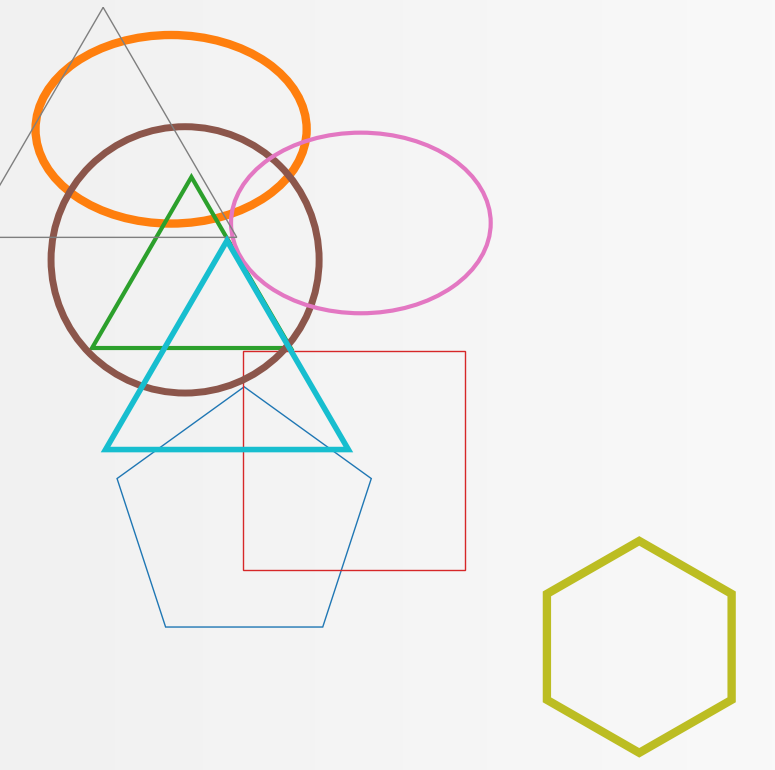[{"shape": "pentagon", "thickness": 0.5, "radius": 0.86, "center": [0.315, 0.325]}, {"shape": "oval", "thickness": 3, "radius": 0.87, "center": [0.221, 0.832]}, {"shape": "triangle", "thickness": 1.5, "radius": 0.74, "center": [0.247, 0.622]}, {"shape": "square", "thickness": 0.5, "radius": 0.71, "center": [0.457, 0.402]}, {"shape": "circle", "thickness": 2.5, "radius": 0.86, "center": [0.239, 0.663]}, {"shape": "oval", "thickness": 1.5, "radius": 0.84, "center": [0.466, 0.71]}, {"shape": "triangle", "thickness": 0.5, "radius": 1.0, "center": [0.133, 0.791]}, {"shape": "hexagon", "thickness": 3, "radius": 0.69, "center": [0.825, 0.16]}, {"shape": "triangle", "thickness": 2, "radius": 0.9, "center": [0.293, 0.507]}]